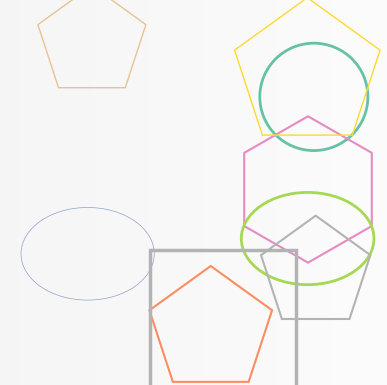[{"shape": "circle", "thickness": 2, "radius": 0.7, "center": [0.81, 0.748]}, {"shape": "pentagon", "thickness": 1.5, "radius": 0.83, "center": [0.544, 0.143]}, {"shape": "oval", "thickness": 0.5, "radius": 0.86, "center": [0.226, 0.341]}, {"shape": "hexagon", "thickness": 1.5, "radius": 0.95, "center": [0.795, 0.508]}, {"shape": "oval", "thickness": 2, "radius": 0.86, "center": [0.794, 0.38]}, {"shape": "pentagon", "thickness": 1, "radius": 0.99, "center": [0.793, 0.809]}, {"shape": "pentagon", "thickness": 1, "radius": 0.73, "center": [0.237, 0.891]}, {"shape": "pentagon", "thickness": 1.5, "radius": 0.74, "center": [0.815, 0.291]}, {"shape": "square", "thickness": 2.5, "radius": 0.94, "center": [0.576, 0.162]}]